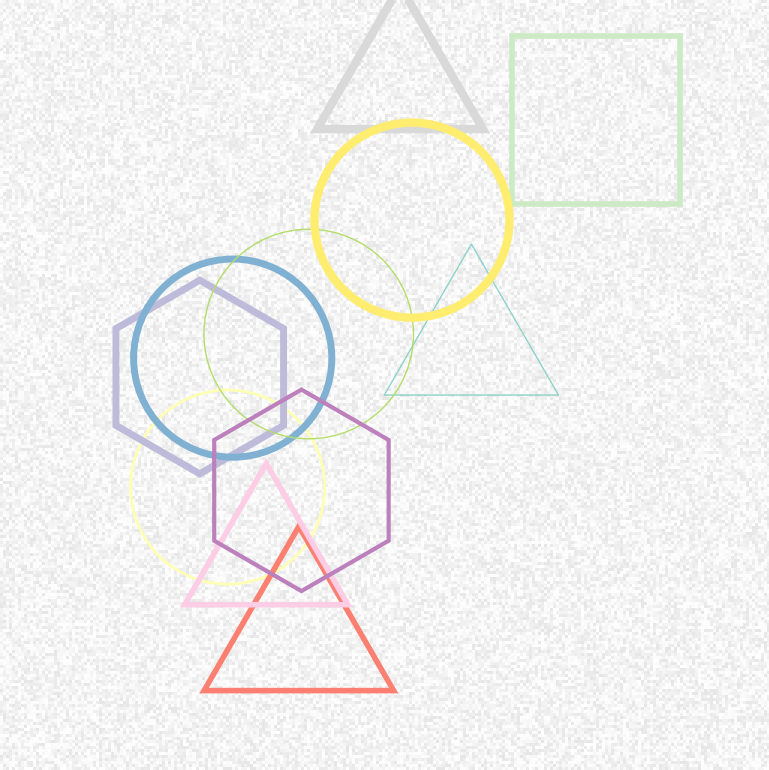[{"shape": "triangle", "thickness": 0.5, "radius": 0.65, "center": [0.612, 0.552]}, {"shape": "circle", "thickness": 1, "radius": 0.63, "center": [0.296, 0.367]}, {"shape": "hexagon", "thickness": 2.5, "radius": 0.63, "center": [0.259, 0.51]}, {"shape": "triangle", "thickness": 2, "radius": 0.71, "center": [0.388, 0.174]}, {"shape": "circle", "thickness": 2.5, "radius": 0.64, "center": [0.302, 0.535]}, {"shape": "circle", "thickness": 0.5, "radius": 0.68, "center": [0.401, 0.566]}, {"shape": "triangle", "thickness": 2, "radius": 0.61, "center": [0.346, 0.276]}, {"shape": "triangle", "thickness": 3, "radius": 0.62, "center": [0.52, 0.895]}, {"shape": "hexagon", "thickness": 1.5, "radius": 0.65, "center": [0.391, 0.363]}, {"shape": "square", "thickness": 2, "radius": 0.55, "center": [0.774, 0.845]}, {"shape": "circle", "thickness": 3, "radius": 0.63, "center": [0.535, 0.714]}]